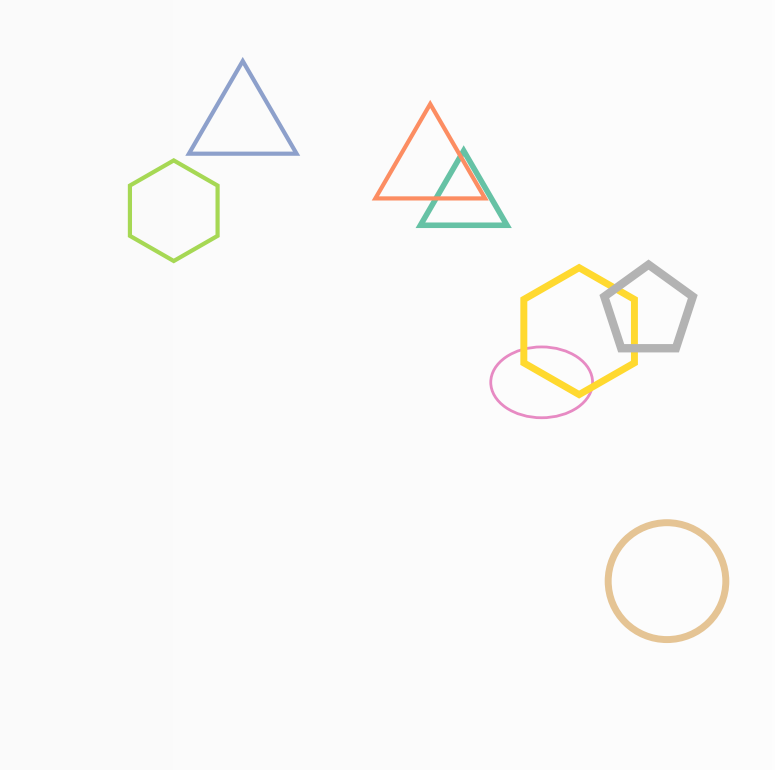[{"shape": "triangle", "thickness": 2, "radius": 0.32, "center": [0.598, 0.74]}, {"shape": "triangle", "thickness": 1.5, "radius": 0.41, "center": [0.555, 0.783]}, {"shape": "triangle", "thickness": 1.5, "radius": 0.4, "center": [0.313, 0.841]}, {"shape": "oval", "thickness": 1, "radius": 0.33, "center": [0.699, 0.503]}, {"shape": "hexagon", "thickness": 1.5, "radius": 0.33, "center": [0.224, 0.726]}, {"shape": "hexagon", "thickness": 2.5, "radius": 0.41, "center": [0.747, 0.57]}, {"shape": "circle", "thickness": 2.5, "radius": 0.38, "center": [0.861, 0.245]}, {"shape": "pentagon", "thickness": 3, "radius": 0.3, "center": [0.837, 0.596]}]